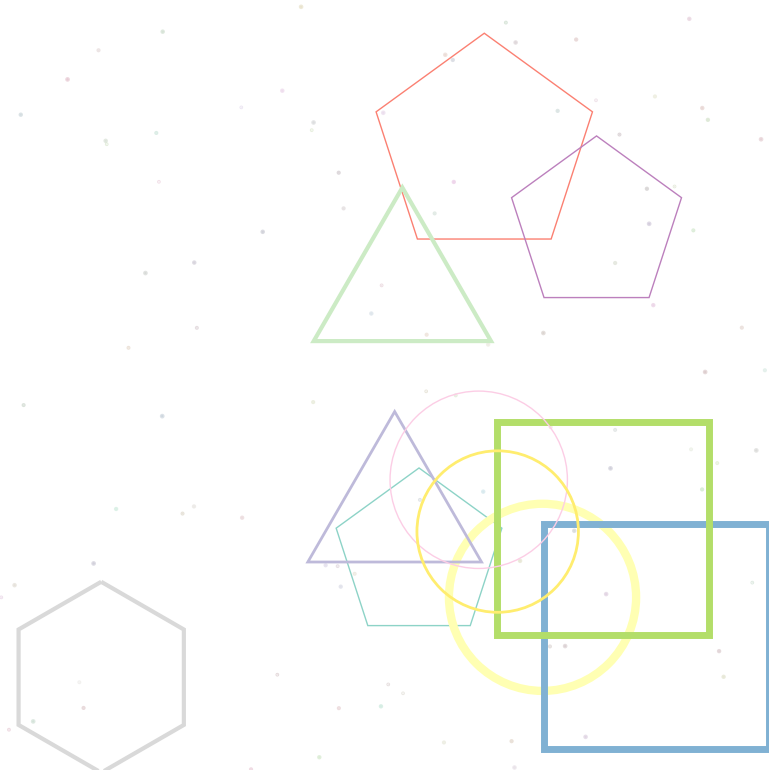[{"shape": "pentagon", "thickness": 0.5, "radius": 0.57, "center": [0.544, 0.279]}, {"shape": "circle", "thickness": 3, "radius": 0.61, "center": [0.705, 0.224]}, {"shape": "triangle", "thickness": 1, "radius": 0.65, "center": [0.513, 0.335]}, {"shape": "pentagon", "thickness": 0.5, "radius": 0.74, "center": [0.629, 0.809]}, {"shape": "square", "thickness": 2.5, "radius": 0.73, "center": [0.853, 0.173]}, {"shape": "square", "thickness": 2.5, "radius": 0.69, "center": [0.783, 0.313]}, {"shape": "circle", "thickness": 0.5, "radius": 0.58, "center": [0.622, 0.377]}, {"shape": "hexagon", "thickness": 1.5, "radius": 0.62, "center": [0.131, 0.121]}, {"shape": "pentagon", "thickness": 0.5, "radius": 0.58, "center": [0.775, 0.707]}, {"shape": "triangle", "thickness": 1.5, "radius": 0.66, "center": [0.523, 0.623]}, {"shape": "circle", "thickness": 1, "radius": 0.52, "center": [0.646, 0.31]}]